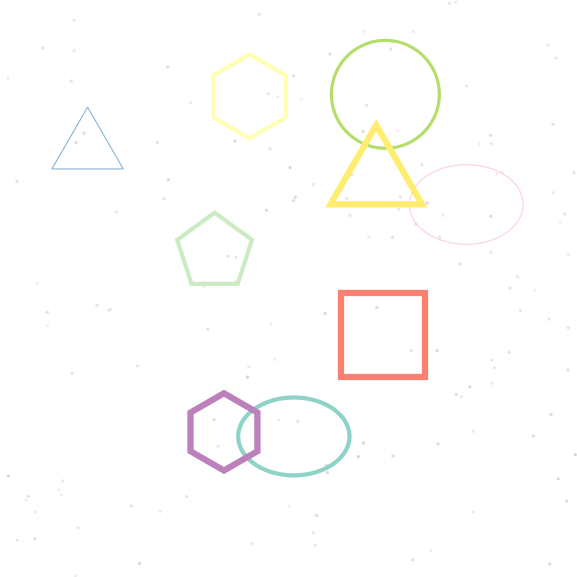[{"shape": "oval", "thickness": 2, "radius": 0.48, "center": [0.509, 0.243]}, {"shape": "hexagon", "thickness": 2, "radius": 0.36, "center": [0.432, 0.832]}, {"shape": "square", "thickness": 3, "radius": 0.36, "center": [0.663, 0.419]}, {"shape": "triangle", "thickness": 0.5, "radius": 0.36, "center": [0.152, 0.742]}, {"shape": "circle", "thickness": 1.5, "radius": 0.47, "center": [0.667, 0.836]}, {"shape": "oval", "thickness": 0.5, "radius": 0.49, "center": [0.807, 0.645]}, {"shape": "hexagon", "thickness": 3, "radius": 0.33, "center": [0.388, 0.251]}, {"shape": "pentagon", "thickness": 2, "radius": 0.34, "center": [0.372, 0.563]}, {"shape": "triangle", "thickness": 3, "radius": 0.46, "center": [0.652, 0.691]}]